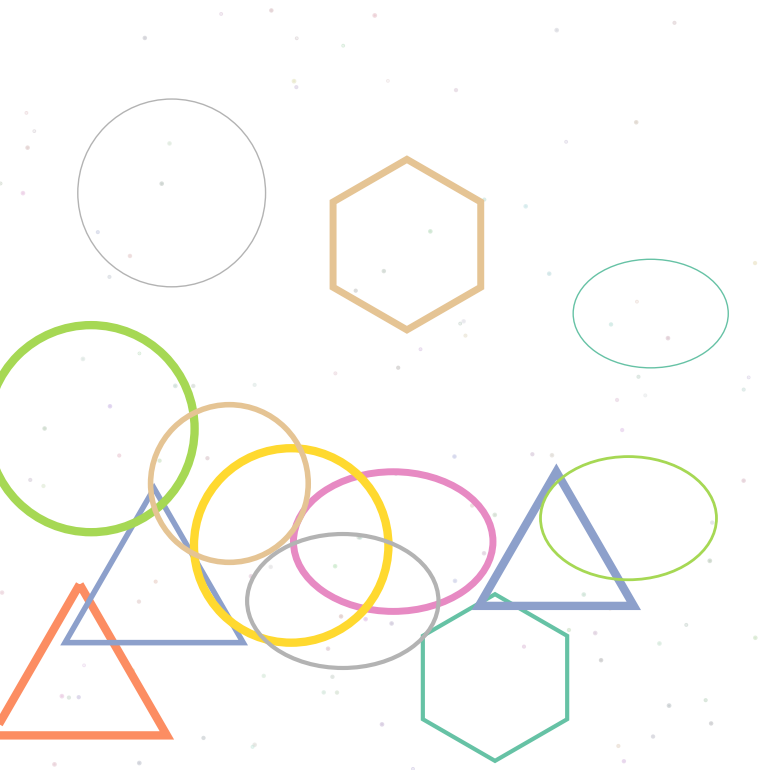[{"shape": "oval", "thickness": 0.5, "radius": 0.5, "center": [0.845, 0.593]}, {"shape": "hexagon", "thickness": 1.5, "radius": 0.54, "center": [0.643, 0.12]}, {"shape": "triangle", "thickness": 3, "radius": 0.65, "center": [0.103, 0.11]}, {"shape": "triangle", "thickness": 3, "radius": 0.58, "center": [0.723, 0.271]}, {"shape": "triangle", "thickness": 2, "radius": 0.67, "center": [0.2, 0.232]}, {"shape": "oval", "thickness": 2.5, "radius": 0.65, "center": [0.511, 0.297]}, {"shape": "oval", "thickness": 1, "radius": 0.57, "center": [0.816, 0.327]}, {"shape": "circle", "thickness": 3, "radius": 0.67, "center": [0.118, 0.443]}, {"shape": "circle", "thickness": 3, "radius": 0.63, "center": [0.378, 0.292]}, {"shape": "circle", "thickness": 2, "radius": 0.51, "center": [0.298, 0.372]}, {"shape": "hexagon", "thickness": 2.5, "radius": 0.55, "center": [0.528, 0.682]}, {"shape": "oval", "thickness": 1.5, "radius": 0.62, "center": [0.445, 0.219]}, {"shape": "circle", "thickness": 0.5, "radius": 0.61, "center": [0.223, 0.749]}]